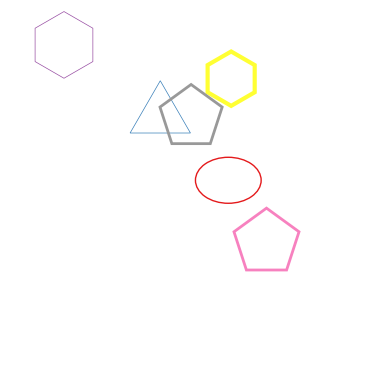[{"shape": "oval", "thickness": 1, "radius": 0.43, "center": [0.593, 0.532]}, {"shape": "triangle", "thickness": 0.5, "radius": 0.45, "center": [0.416, 0.7]}, {"shape": "hexagon", "thickness": 0.5, "radius": 0.43, "center": [0.166, 0.883]}, {"shape": "hexagon", "thickness": 3, "radius": 0.35, "center": [0.6, 0.796]}, {"shape": "pentagon", "thickness": 2, "radius": 0.44, "center": [0.692, 0.371]}, {"shape": "pentagon", "thickness": 2, "radius": 0.42, "center": [0.496, 0.696]}]